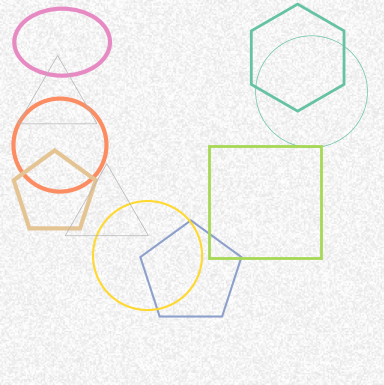[{"shape": "circle", "thickness": 0.5, "radius": 0.73, "center": [0.809, 0.762]}, {"shape": "hexagon", "thickness": 2, "radius": 0.7, "center": [0.773, 0.85]}, {"shape": "circle", "thickness": 3, "radius": 0.6, "center": [0.156, 0.623]}, {"shape": "pentagon", "thickness": 1.5, "radius": 0.69, "center": [0.496, 0.29]}, {"shape": "oval", "thickness": 3, "radius": 0.62, "center": [0.161, 0.891]}, {"shape": "square", "thickness": 2, "radius": 0.73, "center": [0.687, 0.475]}, {"shape": "circle", "thickness": 1.5, "radius": 0.71, "center": [0.383, 0.336]}, {"shape": "pentagon", "thickness": 3, "radius": 0.56, "center": [0.142, 0.497]}, {"shape": "triangle", "thickness": 0.5, "radius": 0.62, "center": [0.277, 0.45]}, {"shape": "triangle", "thickness": 0.5, "radius": 0.59, "center": [0.15, 0.737]}]